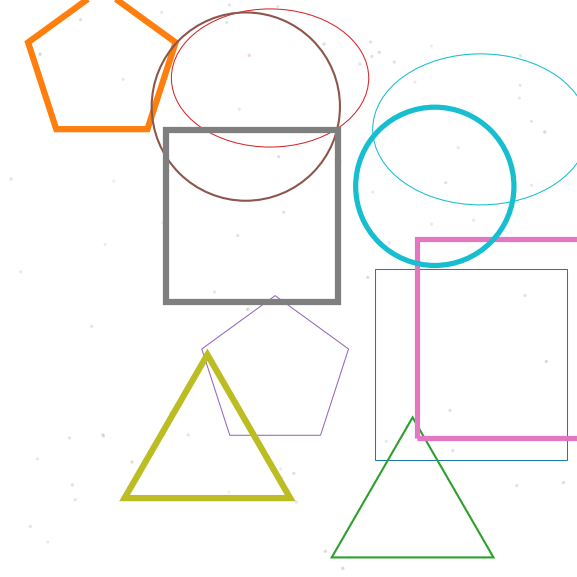[{"shape": "square", "thickness": 0.5, "radius": 0.83, "center": [0.816, 0.368]}, {"shape": "pentagon", "thickness": 3, "radius": 0.67, "center": [0.176, 0.884]}, {"shape": "triangle", "thickness": 1, "radius": 0.81, "center": [0.714, 0.115]}, {"shape": "oval", "thickness": 0.5, "radius": 0.85, "center": [0.468, 0.864]}, {"shape": "pentagon", "thickness": 0.5, "radius": 0.67, "center": [0.476, 0.354]}, {"shape": "circle", "thickness": 1, "radius": 0.82, "center": [0.426, 0.815]}, {"shape": "square", "thickness": 2.5, "radius": 0.86, "center": [0.895, 0.413]}, {"shape": "square", "thickness": 3, "radius": 0.74, "center": [0.436, 0.625]}, {"shape": "triangle", "thickness": 3, "radius": 0.83, "center": [0.359, 0.219]}, {"shape": "circle", "thickness": 2.5, "radius": 0.69, "center": [0.753, 0.676]}, {"shape": "oval", "thickness": 0.5, "radius": 0.93, "center": [0.832, 0.775]}]